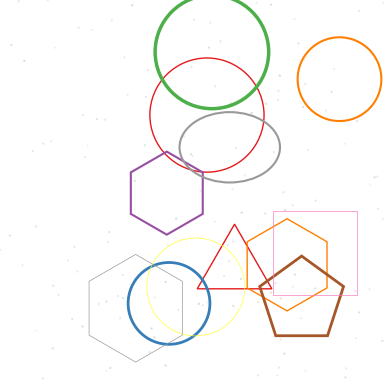[{"shape": "triangle", "thickness": 1, "radius": 0.56, "center": [0.609, 0.306]}, {"shape": "circle", "thickness": 1, "radius": 0.74, "center": [0.538, 0.701]}, {"shape": "circle", "thickness": 2, "radius": 0.53, "center": [0.439, 0.212]}, {"shape": "circle", "thickness": 2.5, "radius": 0.74, "center": [0.55, 0.865]}, {"shape": "hexagon", "thickness": 1.5, "radius": 0.54, "center": [0.433, 0.498]}, {"shape": "hexagon", "thickness": 1, "radius": 0.6, "center": [0.746, 0.312]}, {"shape": "circle", "thickness": 1.5, "radius": 0.54, "center": [0.882, 0.794]}, {"shape": "circle", "thickness": 0.5, "radius": 0.64, "center": [0.509, 0.255]}, {"shape": "pentagon", "thickness": 2, "radius": 0.57, "center": [0.783, 0.22]}, {"shape": "square", "thickness": 0.5, "radius": 0.54, "center": [0.819, 0.343]}, {"shape": "hexagon", "thickness": 0.5, "radius": 0.7, "center": [0.352, 0.199]}, {"shape": "oval", "thickness": 1.5, "radius": 0.65, "center": [0.597, 0.617]}]